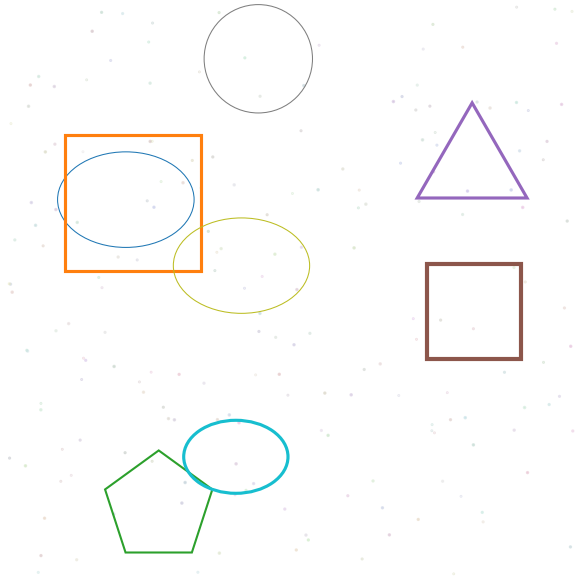[{"shape": "oval", "thickness": 0.5, "radius": 0.59, "center": [0.218, 0.653]}, {"shape": "square", "thickness": 1.5, "radius": 0.59, "center": [0.23, 0.648]}, {"shape": "pentagon", "thickness": 1, "radius": 0.49, "center": [0.275, 0.121]}, {"shape": "triangle", "thickness": 1.5, "radius": 0.55, "center": [0.818, 0.711]}, {"shape": "square", "thickness": 2, "radius": 0.41, "center": [0.821, 0.46]}, {"shape": "circle", "thickness": 0.5, "radius": 0.47, "center": [0.447, 0.897]}, {"shape": "oval", "thickness": 0.5, "radius": 0.59, "center": [0.418, 0.539]}, {"shape": "oval", "thickness": 1.5, "radius": 0.45, "center": [0.408, 0.208]}]